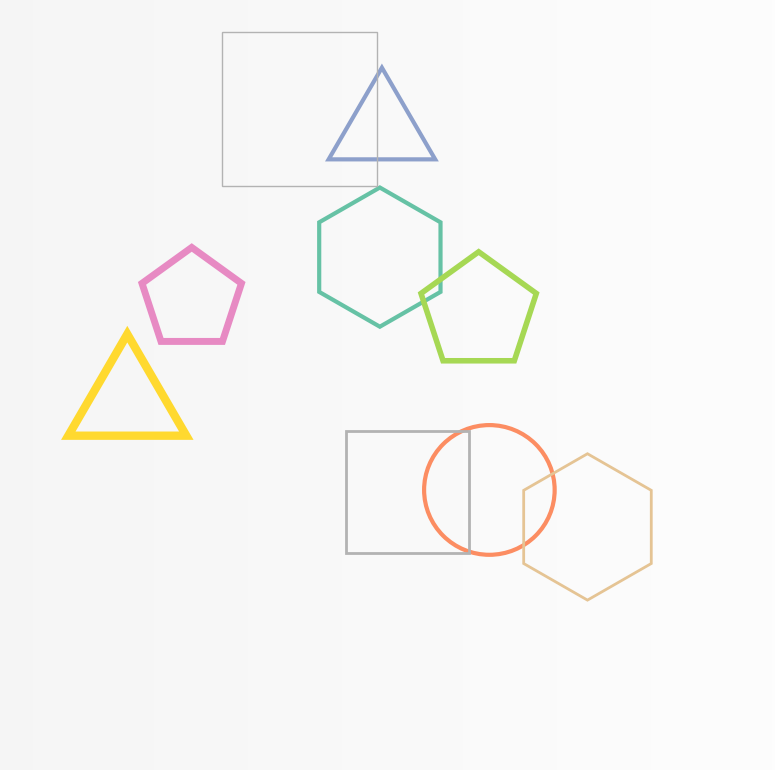[{"shape": "hexagon", "thickness": 1.5, "radius": 0.45, "center": [0.49, 0.666]}, {"shape": "circle", "thickness": 1.5, "radius": 0.42, "center": [0.631, 0.364]}, {"shape": "triangle", "thickness": 1.5, "radius": 0.4, "center": [0.493, 0.833]}, {"shape": "pentagon", "thickness": 2.5, "radius": 0.34, "center": [0.247, 0.611]}, {"shape": "pentagon", "thickness": 2, "radius": 0.39, "center": [0.618, 0.595]}, {"shape": "triangle", "thickness": 3, "radius": 0.44, "center": [0.164, 0.478]}, {"shape": "hexagon", "thickness": 1, "radius": 0.48, "center": [0.758, 0.316]}, {"shape": "square", "thickness": 0.5, "radius": 0.5, "center": [0.386, 0.859]}, {"shape": "square", "thickness": 1, "radius": 0.4, "center": [0.526, 0.361]}]